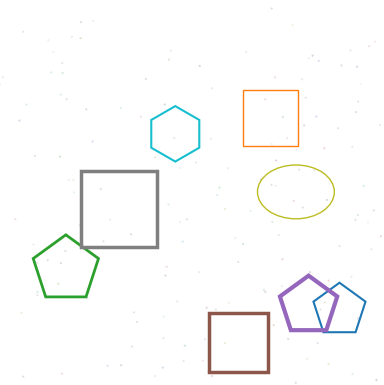[{"shape": "pentagon", "thickness": 1.5, "radius": 0.36, "center": [0.882, 0.195]}, {"shape": "square", "thickness": 1, "radius": 0.36, "center": [0.703, 0.694]}, {"shape": "pentagon", "thickness": 2, "radius": 0.45, "center": [0.171, 0.301]}, {"shape": "pentagon", "thickness": 3, "radius": 0.39, "center": [0.802, 0.206]}, {"shape": "square", "thickness": 2.5, "radius": 0.38, "center": [0.619, 0.11]}, {"shape": "square", "thickness": 2.5, "radius": 0.49, "center": [0.309, 0.458]}, {"shape": "oval", "thickness": 1, "radius": 0.5, "center": [0.769, 0.502]}, {"shape": "hexagon", "thickness": 1.5, "radius": 0.36, "center": [0.455, 0.652]}]